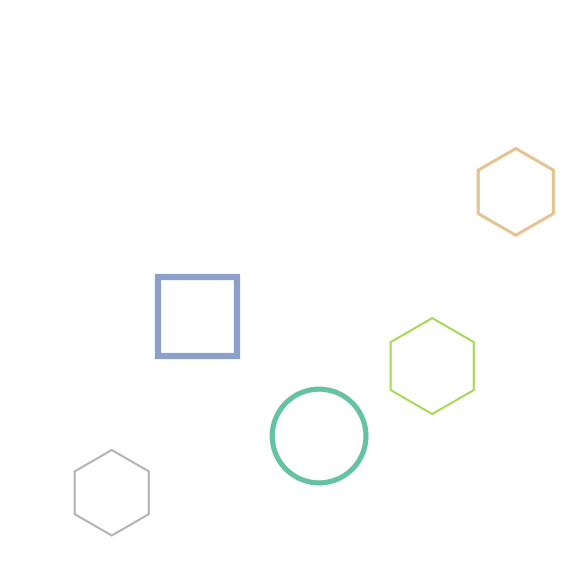[{"shape": "circle", "thickness": 2.5, "radius": 0.41, "center": [0.553, 0.244]}, {"shape": "square", "thickness": 3, "radius": 0.34, "center": [0.341, 0.452]}, {"shape": "hexagon", "thickness": 1, "radius": 0.42, "center": [0.748, 0.365]}, {"shape": "hexagon", "thickness": 1.5, "radius": 0.38, "center": [0.893, 0.667]}, {"shape": "hexagon", "thickness": 1, "radius": 0.37, "center": [0.194, 0.146]}]